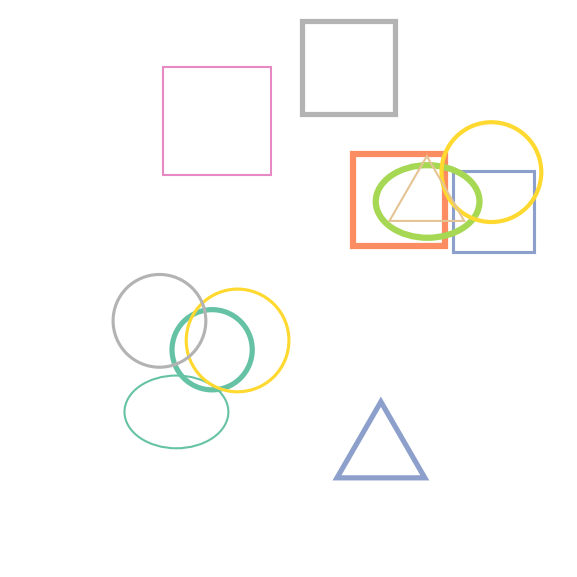[{"shape": "oval", "thickness": 1, "radius": 0.45, "center": [0.305, 0.286]}, {"shape": "circle", "thickness": 2.5, "radius": 0.35, "center": [0.367, 0.393]}, {"shape": "square", "thickness": 3, "radius": 0.4, "center": [0.691, 0.653]}, {"shape": "triangle", "thickness": 2.5, "radius": 0.44, "center": [0.66, 0.216]}, {"shape": "square", "thickness": 1.5, "radius": 0.35, "center": [0.855, 0.633]}, {"shape": "square", "thickness": 1, "radius": 0.47, "center": [0.375, 0.789]}, {"shape": "oval", "thickness": 3, "radius": 0.45, "center": [0.74, 0.65]}, {"shape": "circle", "thickness": 2, "radius": 0.43, "center": [0.851, 0.701]}, {"shape": "circle", "thickness": 1.5, "radius": 0.44, "center": [0.411, 0.41]}, {"shape": "triangle", "thickness": 1, "radius": 0.37, "center": [0.739, 0.654]}, {"shape": "square", "thickness": 2.5, "radius": 0.4, "center": [0.603, 0.882]}, {"shape": "circle", "thickness": 1.5, "radius": 0.4, "center": [0.276, 0.444]}]